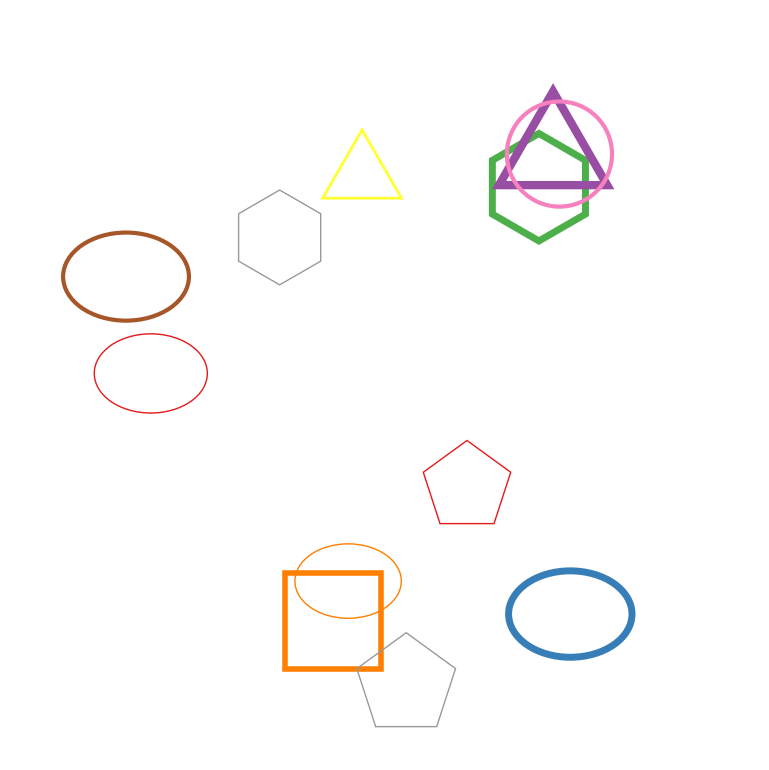[{"shape": "oval", "thickness": 0.5, "radius": 0.37, "center": [0.196, 0.515]}, {"shape": "pentagon", "thickness": 0.5, "radius": 0.3, "center": [0.607, 0.368]}, {"shape": "oval", "thickness": 2.5, "radius": 0.4, "center": [0.741, 0.203]}, {"shape": "hexagon", "thickness": 2.5, "radius": 0.35, "center": [0.7, 0.757]}, {"shape": "triangle", "thickness": 3, "radius": 0.41, "center": [0.718, 0.8]}, {"shape": "square", "thickness": 2, "radius": 0.31, "center": [0.432, 0.194]}, {"shape": "oval", "thickness": 0.5, "radius": 0.35, "center": [0.452, 0.245]}, {"shape": "triangle", "thickness": 1, "radius": 0.3, "center": [0.47, 0.772]}, {"shape": "oval", "thickness": 1.5, "radius": 0.41, "center": [0.164, 0.641]}, {"shape": "circle", "thickness": 1.5, "radius": 0.34, "center": [0.727, 0.8]}, {"shape": "pentagon", "thickness": 0.5, "radius": 0.34, "center": [0.528, 0.111]}, {"shape": "hexagon", "thickness": 0.5, "radius": 0.31, "center": [0.363, 0.692]}]